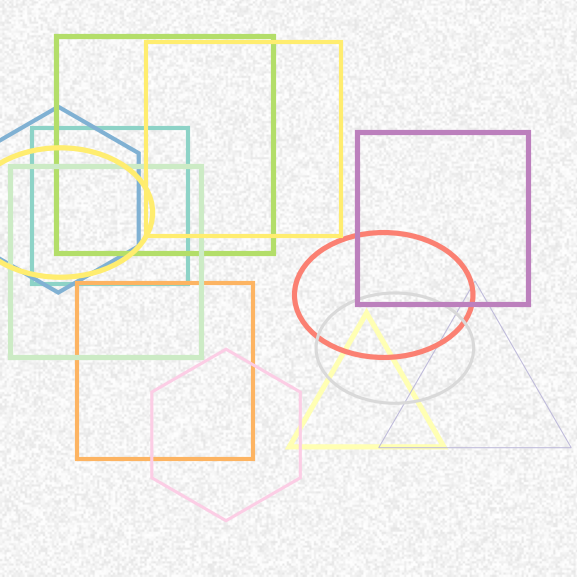[{"shape": "square", "thickness": 2, "radius": 0.68, "center": [0.191, 0.643]}, {"shape": "triangle", "thickness": 2.5, "radius": 0.77, "center": [0.635, 0.303]}, {"shape": "triangle", "thickness": 0.5, "radius": 0.96, "center": [0.822, 0.32]}, {"shape": "oval", "thickness": 2.5, "radius": 0.77, "center": [0.664, 0.488]}, {"shape": "hexagon", "thickness": 2, "radius": 0.8, "center": [0.101, 0.653]}, {"shape": "square", "thickness": 2, "radius": 0.77, "center": [0.286, 0.357]}, {"shape": "square", "thickness": 2.5, "radius": 0.94, "center": [0.284, 0.748]}, {"shape": "hexagon", "thickness": 1.5, "radius": 0.74, "center": [0.391, 0.246]}, {"shape": "oval", "thickness": 1.5, "radius": 0.68, "center": [0.684, 0.396]}, {"shape": "square", "thickness": 2.5, "radius": 0.74, "center": [0.767, 0.622]}, {"shape": "square", "thickness": 2.5, "radius": 0.83, "center": [0.183, 0.546]}, {"shape": "oval", "thickness": 2.5, "radius": 0.8, "center": [0.104, 0.631]}, {"shape": "square", "thickness": 2, "radius": 0.84, "center": [0.422, 0.758]}]